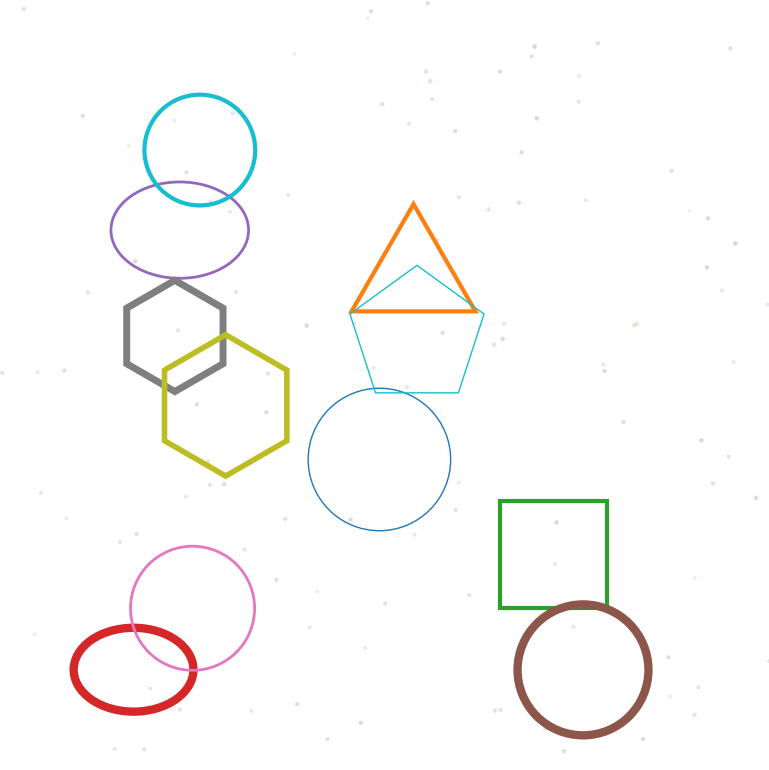[{"shape": "circle", "thickness": 0.5, "radius": 0.46, "center": [0.493, 0.403]}, {"shape": "triangle", "thickness": 1.5, "radius": 0.46, "center": [0.537, 0.642]}, {"shape": "square", "thickness": 1.5, "radius": 0.35, "center": [0.719, 0.28]}, {"shape": "oval", "thickness": 3, "radius": 0.39, "center": [0.173, 0.13]}, {"shape": "oval", "thickness": 1, "radius": 0.45, "center": [0.233, 0.701]}, {"shape": "circle", "thickness": 3, "radius": 0.43, "center": [0.757, 0.13]}, {"shape": "circle", "thickness": 1, "radius": 0.4, "center": [0.25, 0.21]}, {"shape": "hexagon", "thickness": 2.5, "radius": 0.36, "center": [0.227, 0.564]}, {"shape": "hexagon", "thickness": 2, "radius": 0.46, "center": [0.293, 0.473]}, {"shape": "circle", "thickness": 1.5, "radius": 0.36, "center": [0.26, 0.805]}, {"shape": "pentagon", "thickness": 0.5, "radius": 0.46, "center": [0.542, 0.564]}]